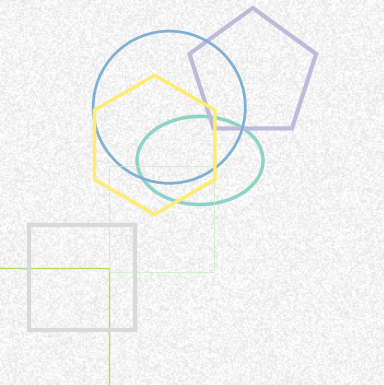[{"shape": "oval", "thickness": 2.5, "radius": 0.82, "center": [0.52, 0.583]}, {"shape": "pentagon", "thickness": 3, "radius": 0.86, "center": [0.657, 0.806]}, {"shape": "circle", "thickness": 2, "radius": 0.99, "center": [0.44, 0.722]}, {"shape": "square", "thickness": 1, "radius": 0.9, "center": [0.102, 0.124]}, {"shape": "square", "thickness": 3, "radius": 0.68, "center": [0.213, 0.278]}, {"shape": "square", "thickness": 0.5, "radius": 0.68, "center": [0.419, 0.431]}, {"shape": "hexagon", "thickness": 2.5, "radius": 0.9, "center": [0.402, 0.624]}]